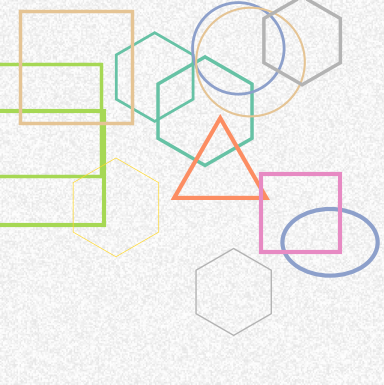[{"shape": "hexagon", "thickness": 2.5, "radius": 0.7, "center": [0.533, 0.711]}, {"shape": "hexagon", "thickness": 2, "radius": 0.58, "center": [0.402, 0.8]}, {"shape": "triangle", "thickness": 3, "radius": 0.69, "center": [0.572, 0.555]}, {"shape": "oval", "thickness": 3, "radius": 0.62, "center": [0.857, 0.371]}, {"shape": "circle", "thickness": 2, "radius": 0.59, "center": [0.619, 0.874]}, {"shape": "square", "thickness": 3, "radius": 0.51, "center": [0.78, 0.447]}, {"shape": "square", "thickness": 2.5, "radius": 0.73, "center": [0.117, 0.688]}, {"shape": "square", "thickness": 3, "radius": 0.74, "center": [0.121, 0.564]}, {"shape": "hexagon", "thickness": 0.5, "radius": 0.64, "center": [0.301, 0.461]}, {"shape": "circle", "thickness": 1.5, "radius": 0.71, "center": [0.651, 0.839]}, {"shape": "square", "thickness": 2.5, "radius": 0.73, "center": [0.197, 0.825]}, {"shape": "hexagon", "thickness": 1, "radius": 0.56, "center": [0.607, 0.242]}, {"shape": "hexagon", "thickness": 2.5, "radius": 0.57, "center": [0.785, 0.895]}]